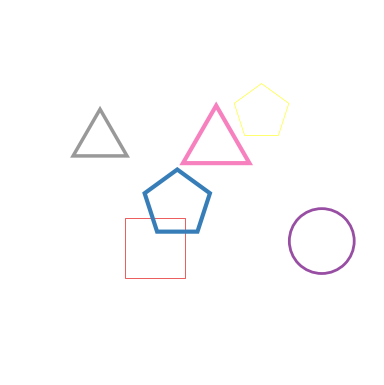[{"shape": "square", "thickness": 0.5, "radius": 0.39, "center": [0.401, 0.357]}, {"shape": "pentagon", "thickness": 3, "radius": 0.45, "center": [0.46, 0.47]}, {"shape": "circle", "thickness": 2, "radius": 0.42, "center": [0.836, 0.374]}, {"shape": "pentagon", "thickness": 0.5, "radius": 0.37, "center": [0.679, 0.708]}, {"shape": "triangle", "thickness": 3, "radius": 0.5, "center": [0.562, 0.626]}, {"shape": "triangle", "thickness": 2.5, "radius": 0.4, "center": [0.26, 0.635]}]